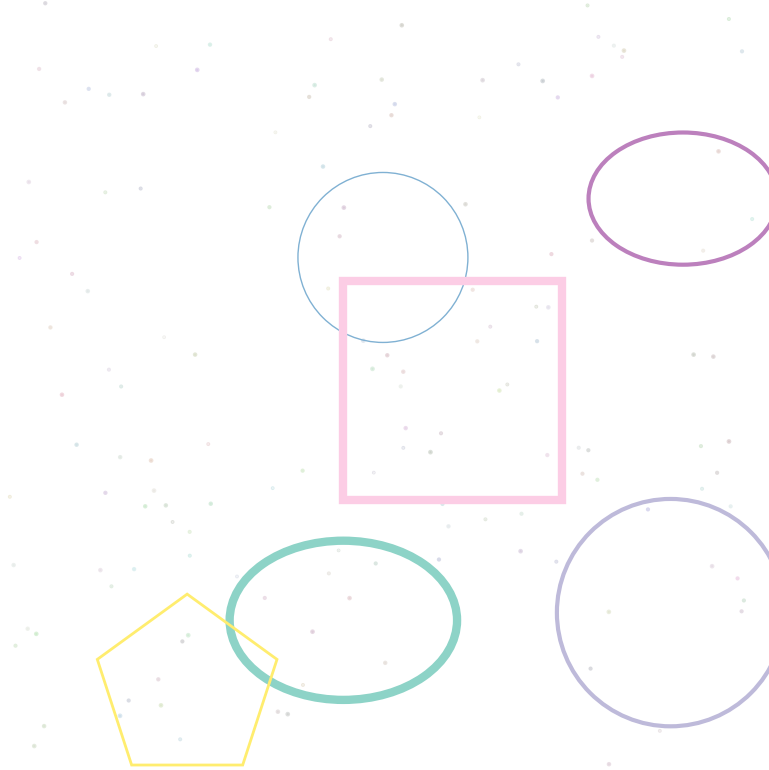[{"shape": "oval", "thickness": 3, "radius": 0.74, "center": [0.446, 0.194]}, {"shape": "circle", "thickness": 1.5, "radius": 0.74, "center": [0.871, 0.204]}, {"shape": "circle", "thickness": 0.5, "radius": 0.55, "center": [0.497, 0.666]}, {"shape": "square", "thickness": 3, "radius": 0.71, "center": [0.587, 0.493]}, {"shape": "oval", "thickness": 1.5, "radius": 0.61, "center": [0.887, 0.742]}, {"shape": "pentagon", "thickness": 1, "radius": 0.61, "center": [0.243, 0.106]}]